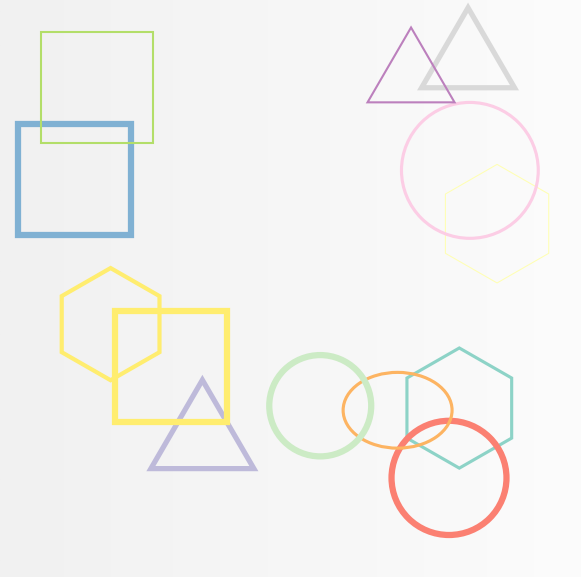[{"shape": "hexagon", "thickness": 1.5, "radius": 0.52, "center": [0.79, 0.293]}, {"shape": "hexagon", "thickness": 0.5, "radius": 0.51, "center": [0.855, 0.612]}, {"shape": "triangle", "thickness": 2.5, "radius": 0.51, "center": [0.348, 0.239]}, {"shape": "circle", "thickness": 3, "radius": 0.49, "center": [0.772, 0.172]}, {"shape": "square", "thickness": 3, "radius": 0.48, "center": [0.128, 0.688]}, {"shape": "oval", "thickness": 1.5, "radius": 0.47, "center": [0.684, 0.289]}, {"shape": "square", "thickness": 1, "radius": 0.48, "center": [0.167, 0.848]}, {"shape": "circle", "thickness": 1.5, "radius": 0.59, "center": [0.808, 0.704]}, {"shape": "triangle", "thickness": 2.5, "radius": 0.46, "center": [0.805, 0.893]}, {"shape": "triangle", "thickness": 1, "radius": 0.43, "center": [0.707, 0.865]}, {"shape": "circle", "thickness": 3, "radius": 0.44, "center": [0.551, 0.297]}, {"shape": "square", "thickness": 3, "radius": 0.48, "center": [0.294, 0.365]}, {"shape": "hexagon", "thickness": 2, "radius": 0.49, "center": [0.19, 0.438]}]